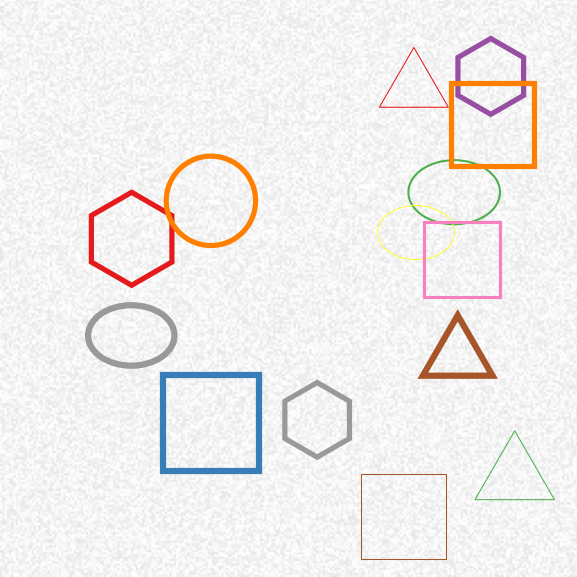[{"shape": "hexagon", "thickness": 2.5, "radius": 0.4, "center": [0.228, 0.586]}, {"shape": "triangle", "thickness": 0.5, "radius": 0.35, "center": [0.717, 0.848]}, {"shape": "square", "thickness": 3, "radius": 0.41, "center": [0.365, 0.267]}, {"shape": "triangle", "thickness": 0.5, "radius": 0.4, "center": [0.891, 0.174]}, {"shape": "oval", "thickness": 1, "radius": 0.4, "center": [0.786, 0.666]}, {"shape": "hexagon", "thickness": 2.5, "radius": 0.33, "center": [0.85, 0.867]}, {"shape": "circle", "thickness": 2.5, "radius": 0.39, "center": [0.365, 0.651]}, {"shape": "square", "thickness": 2.5, "radius": 0.36, "center": [0.853, 0.783]}, {"shape": "oval", "thickness": 0.5, "radius": 0.33, "center": [0.72, 0.596]}, {"shape": "square", "thickness": 0.5, "radius": 0.37, "center": [0.699, 0.105]}, {"shape": "triangle", "thickness": 3, "radius": 0.35, "center": [0.793, 0.383]}, {"shape": "square", "thickness": 1.5, "radius": 0.33, "center": [0.8, 0.55]}, {"shape": "hexagon", "thickness": 2.5, "radius": 0.32, "center": [0.549, 0.272]}, {"shape": "oval", "thickness": 3, "radius": 0.37, "center": [0.227, 0.418]}]